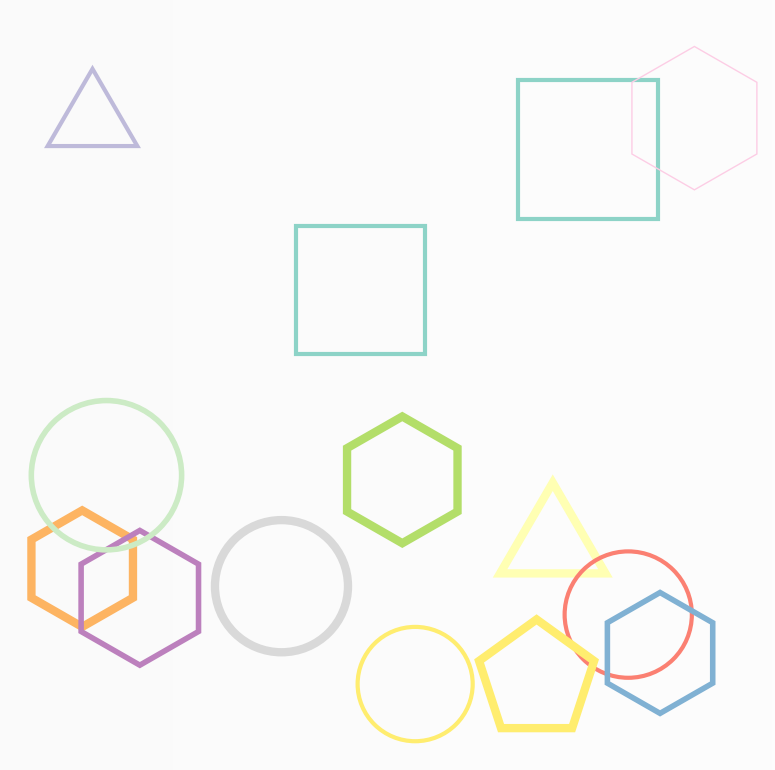[{"shape": "square", "thickness": 1.5, "radius": 0.42, "center": [0.465, 0.623]}, {"shape": "square", "thickness": 1.5, "radius": 0.45, "center": [0.758, 0.806]}, {"shape": "triangle", "thickness": 3, "radius": 0.39, "center": [0.713, 0.295]}, {"shape": "triangle", "thickness": 1.5, "radius": 0.33, "center": [0.119, 0.844]}, {"shape": "circle", "thickness": 1.5, "radius": 0.41, "center": [0.811, 0.202]}, {"shape": "hexagon", "thickness": 2, "radius": 0.39, "center": [0.852, 0.152]}, {"shape": "hexagon", "thickness": 3, "radius": 0.38, "center": [0.106, 0.262]}, {"shape": "hexagon", "thickness": 3, "radius": 0.41, "center": [0.519, 0.377]}, {"shape": "hexagon", "thickness": 0.5, "radius": 0.47, "center": [0.896, 0.847]}, {"shape": "circle", "thickness": 3, "radius": 0.43, "center": [0.363, 0.239]}, {"shape": "hexagon", "thickness": 2, "radius": 0.44, "center": [0.18, 0.224]}, {"shape": "circle", "thickness": 2, "radius": 0.48, "center": [0.137, 0.383]}, {"shape": "pentagon", "thickness": 3, "radius": 0.39, "center": [0.692, 0.118]}, {"shape": "circle", "thickness": 1.5, "radius": 0.37, "center": [0.536, 0.112]}]